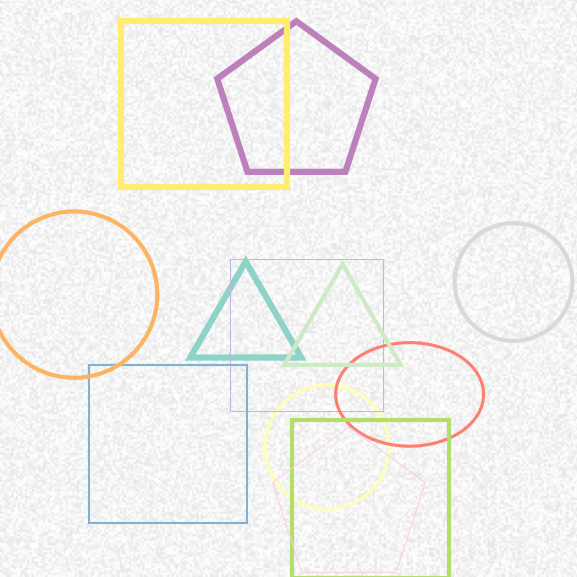[{"shape": "triangle", "thickness": 3, "radius": 0.55, "center": [0.425, 0.435]}, {"shape": "circle", "thickness": 1.5, "radius": 0.54, "center": [0.566, 0.225]}, {"shape": "square", "thickness": 0.5, "radius": 0.66, "center": [0.531, 0.419]}, {"shape": "oval", "thickness": 1.5, "radius": 0.64, "center": [0.709, 0.316]}, {"shape": "square", "thickness": 1, "radius": 0.68, "center": [0.29, 0.231]}, {"shape": "circle", "thickness": 2, "radius": 0.72, "center": [0.128, 0.489]}, {"shape": "square", "thickness": 2, "radius": 0.68, "center": [0.641, 0.135]}, {"shape": "pentagon", "thickness": 0.5, "radius": 0.7, "center": [0.604, 0.121]}, {"shape": "circle", "thickness": 2, "radius": 0.51, "center": [0.889, 0.511]}, {"shape": "pentagon", "thickness": 3, "radius": 0.72, "center": [0.513, 0.818]}, {"shape": "triangle", "thickness": 2, "radius": 0.58, "center": [0.593, 0.425]}, {"shape": "square", "thickness": 3, "radius": 0.72, "center": [0.353, 0.819]}]